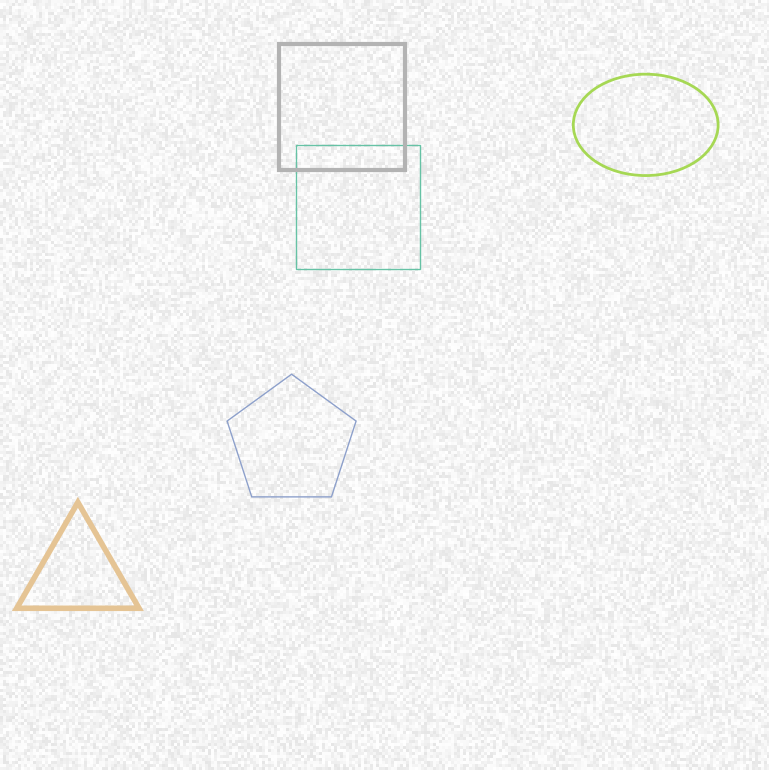[{"shape": "square", "thickness": 0.5, "radius": 0.4, "center": [0.465, 0.731]}, {"shape": "pentagon", "thickness": 0.5, "radius": 0.44, "center": [0.379, 0.426]}, {"shape": "oval", "thickness": 1, "radius": 0.47, "center": [0.839, 0.838]}, {"shape": "triangle", "thickness": 2, "radius": 0.46, "center": [0.101, 0.256]}, {"shape": "square", "thickness": 1.5, "radius": 0.41, "center": [0.444, 0.861]}]